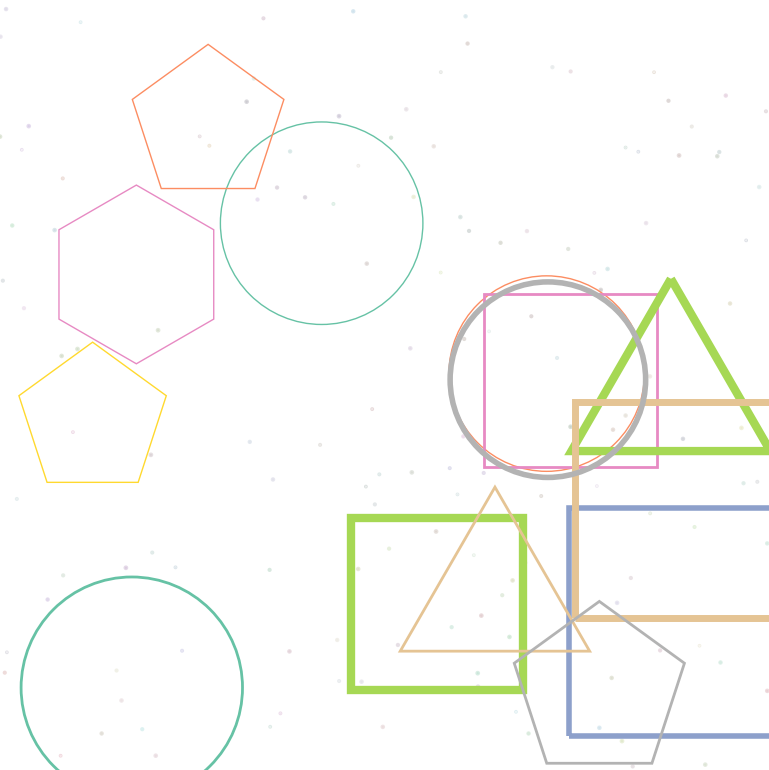[{"shape": "circle", "thickness": 0.5, "radius": 0.66, "center": [0.418, 0.71]}, {"shape": "circle", "thickness": 1, "radius": 0.72, "center": [0.171, 0.107]}, {"shape": "pentagon", "thickness": 0.5, "radius": 0.52, "center": [0.27, 0.839]}, {"shape": "circle", "thickness": 0.5, "radius": 0.63, "center": [0.71, 0.515]}, {"shape": "square", "thickness": 2, "radius": 0.74, "center": [0.888, 0.192]}, {"shape": "square", "thickness": 1, "radius": 0.56, "center": [0.741, 0.505]}, {"shape": "hexagon", "thickness": 0.5, "radius": 0.58, "center": [0.177, 0.644]}, {"shape": "square", "thickness": 3, "radius": 0.56, "center": [0.568, 0.216]}, {"shape": "triangle", "thickness": 3, "radius": 0.75, "center": [0.871, 0.489]}, {"shape": "pentagon", "thickness": 0.5, "radius": 0.5, "center": [0.12, 0.455]}, {"shape": "square", "thickness": 2.5, "radius": 0.7, "center": [0.888, 0.338]}, {"shape": "triangle", "thickness": 1, "radius": 0.71, "center": [0.643, 0.225]}, {"shape": "pentagon", "thickness": 1, "radius": 0.58, "center": [0.778, 0.103]}, {"shape": "circle", "thickness": 2, "radius": 0.63, "center": [0.712, 0.507]}]